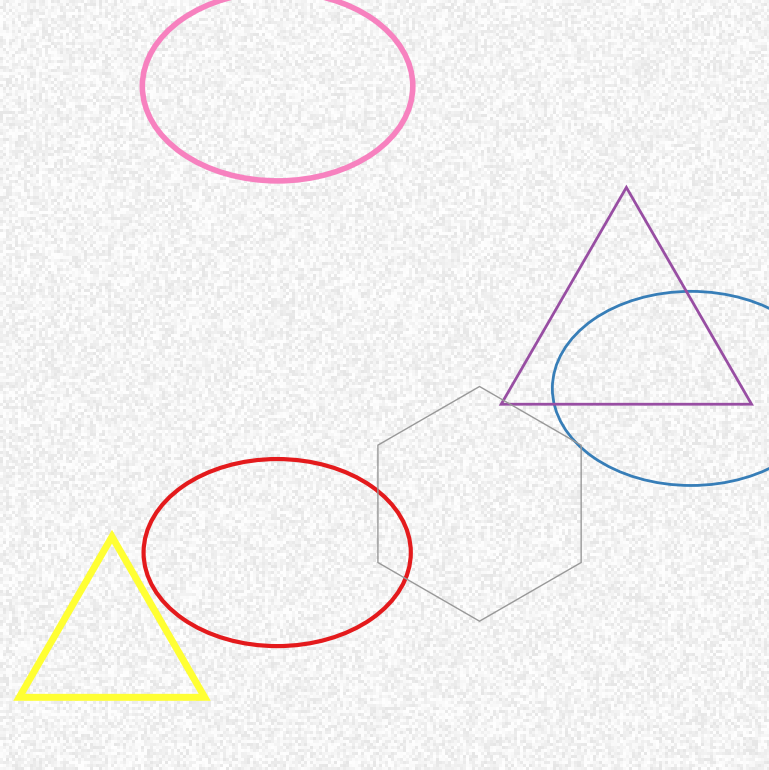[{"shape": "oval", "thickness": 1.5, "radius": 0.87, "center": [0.36, 0.282]}, {"shape": "oval", "thickness": 1, "radius": 0.9, "center": [0.897, 0.496]}, {"shape": "triangle", "thickness": 1, "radius": 0.94, "center": [0.813, 0.569]}, {"shape": "triangle", "thickness": 2.5, "radius": 0.7, "center": [0.145, 0.164]}, {"shape": "oval", "thickness": 2, "radius": 0.88, "center": [0.36, 0.888]}, {"shape": "hexagon", "thickness": 0.5, "radius": 0.76, "center": [0.623, 0.346]}]